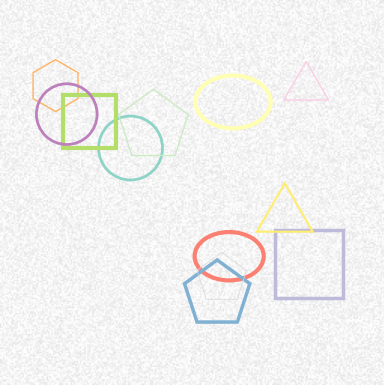[{"shape": "circle", "thickness": 2, "radius": 0.41, "center": [0.339, 0.615]}, {"shape": "oval", "thickness": 3, "radius": 0.49, "center": [0.605, 0.735]}, {"shape": "square", "thickness": 2.5, "radius": 0.44, "center": [0.802, 0.314]}, {"shape": "oval", "thickness": 3, "radius": 0.45, "center": [0.595, 0.334]}, {"shape": "pentagon", "thickness": 2.5, "radius": 0.45, "center": [0.564, 0.236]}, {"shape": "hexagon", "thickness": 1, "radius": 0.34, "center": [0.144, 0.778]}, {"shape": "square", "thickness": 3, "radius": 0.34, "center": [0.232, 0.684]}, {"shape": "triangle", "thickness": 1, "radius": 0.34, "center": [0.795, 0.774]}, {"shape": "pentagon", "thickness": 0.5, "radius": 0.34, "center": [0.576, 0.277]}, {"shape": "circle", "thickness": 2, "radius": 0.39, "center": [0.173, 0.704]}, {"shape": "pentagon", "thickness": 1, "radius": 0.48, "center": [0.399, 0.673]}, {"shape": "triangle", "thickness": 1.5, "radius": 0.42, "center": [0.74, 0.44]}]